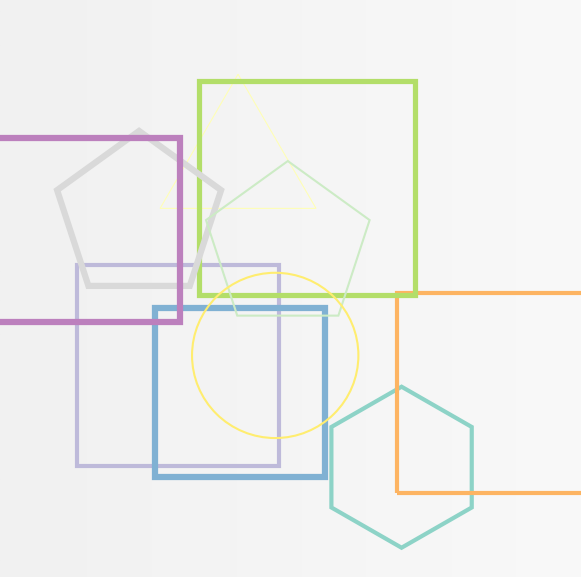[{"shape": "hexagon", "thickness": 2, "radius": 0.7, "center": [0.691, 0.19]}, {"shape": "triangle", "thickness": 0.5, "radius": 0.77, "center": [0.41, 0.716]}, {"shape": "square", "thickness": 2, "radius": 0.87, "center": [0.306, 0.366]}, {"shape": "square", "thickness": 3, "radius": 0.73, "center": [0.413, 0.319]}, {"shape": "square", "thickness": 2, "radius": 0.87, "center": [0.857, 0.319]}, {"shape": "square", "thickness": 2.5, "radius": 0.93, "center": [0.529, 0.674]}, {"shape": "pentagon", "thickness": 3, "radius": 0.74, "center": [0.239, 0.624]}, {"shape": "square", "thickness": 3, "radius": 0.8, "center": [0.151, 0.601]}, {"shape": "pentagon", "thickness": 1, "radius": 0.74, "center": [0.495, 0.572]}, {"shape": "circle", "thickness": 1, "radius": 0.72, "center": [0.473, 0.384]}]